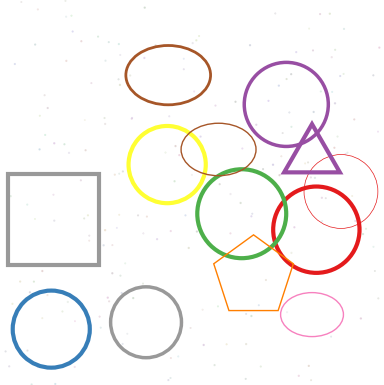[{"shape": "circle", "thickness": 0.5, "radius": 0.48, "center": [0.886, 0.503]}, {"shape": "circle", "thickness": 3, "radius": 0.56, "center": [0.822, 0.403]}, {"shape": "circle", "thickness": 3, "radius": 0.5, "center": [0.133, 0.145]}, {"shape": "circle", "thickness": 3, "radius": 0.58, "center": [0.628, 0.445]}, {"shape": "triangle", "thickness": 3, "radius": 0.42, "center": [0.81, 0.594]}, {"shape": "circle", "thickness": 2.5, "radius": 0.55, "center": [0.744, 0.729]}, {"shape": "pentagon", "thickness": 1, "radius": 0.54, "center": [0.659, 0.281]}, {"shape": "circle", "thickness": 3, "radius": 0.5, "center": [0.434, 0.573]}, {"shape": "oval", "thickness": 2, "radius": 0.55, "center": [0.437, 0.805]}, {"shape": "oval", "thickness": 1, "radius": 0.49, "center": [0.568, 0.612]}, {"shape": "oval", "thickness": 1, "radius": 0.41, "center": [0.81, 0.183]}, {"shape": "square", "thickness": 3, "radius": 0.59, "center": [0.139, 0.43]}, {"shape": "circle", "thickness": 2.5, "radius": 0.46, "center": [0.379, 0.163]}]